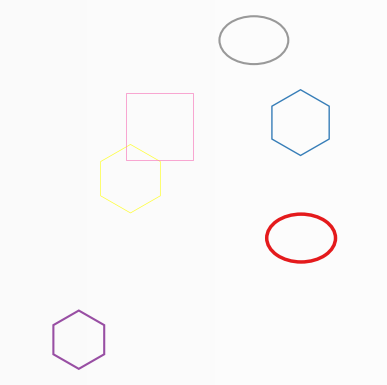[{"shape": "oval", "thickness": 2.5, "radius": 0.44, "center": [0.777, 0.382]}, {"shape": "hexagon", "thickness": 1, "radius": 0.43, "center": [0.776, 0.682]}, {"shape": "hexagon", "thickness": 1.5, "radius": 0.38, "center": [0.203, 0.118]}, {"shape": "hexagon", "thickness": 0.5, "radius": 0.44, "center": [0.337, 0.536]}, {"shape": "square", "thickness": 0.5, "radius": 0.44, "center": [0.412, 0.671]}, {"shape": "oval", "thickness": 1.5, "radius": 0.44, "center": [0.655, 0.896]}]